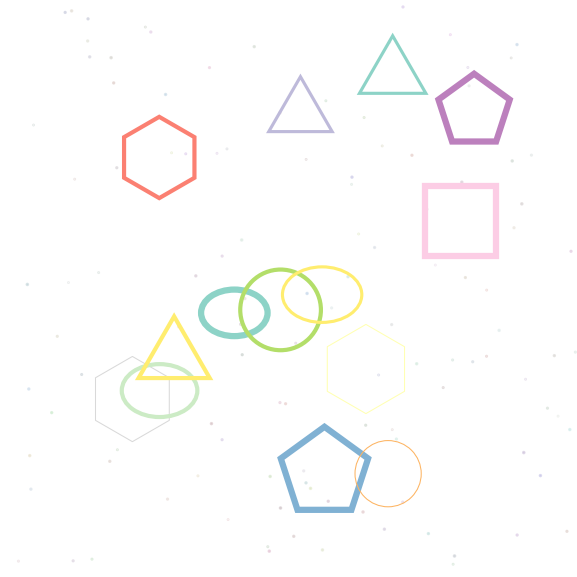[{"shape": "triangle", "thickness": 1.5, "radius": 0.33, "center": [0.68, 0.871]}, {"shape": "oval", "thickness": 3, "radius": 0.29, "center": [0.406, 0.457]}, {"shape": "hexagon", "thickness": 0.5, "radius": 0.39, "center": [0.634, 0.36]}, {"shape": "triangle", "thickness": 1.5, "radius": 0.32, "center": [0.52, 0.803]}, {"shape": "hexagon", "thickness": 2, "radius": 0.35, "center": [0.276, 0.726]}, {"shape": "pentagon", "thickness": 3, "radius": 0.4, "center": [0.562, 0.181]}, {"shape": "circle", "thickness": 0.5, "radius": 0.29, "center": [0.672, 0.179]}, {"shape": "circle", "thickness": 2, "radius": 0.35, "center": [0.486, 0.463]}, {"shape": "square", "thickness": 3, "radius": 0.3, "center": [0.798, 0.616]}, {"shape": "hexagon", "thickness": 0.5, "radius": 0.37, "center": [0.229, 0.308]}, {"shape": "pentagon", "thickness": 3, "radius": 0.32, "center": [0.821, 0.807]}, {"shape": "oval", "thickness": 2, "radius": 0.33, "center": [0.276, 0.323]}, {"shape": "triangle", "thickness": 2, "radius": 0.36, "center": [0.302, 0.38]}, {"shape": "oval", "thickness": 1.5, "radius": 0.34, "center": [0.558, 0.489]}]